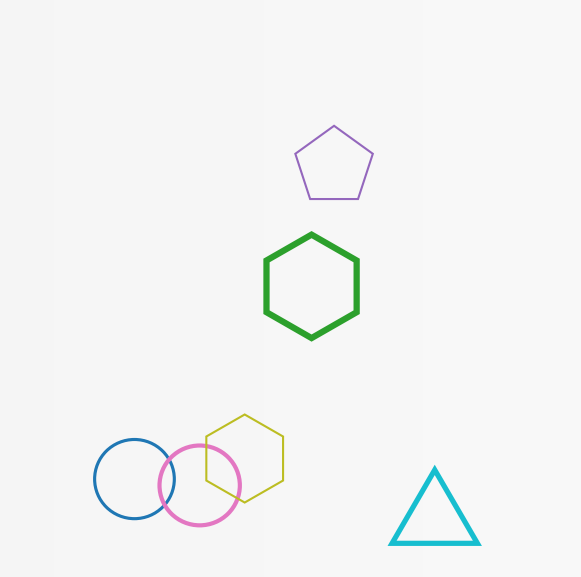[{"shape": "circle", "thickness": 1.5, "radius": 0.34, "center": [0.231, 0.17]}, {"shape": "hexagon", "thickness": 3, "radius": 0.45, "center": [0.536, 0.503]}, {"shape": "pentagon", "thickness": 1, "radius": 0.35, "center": [0.575, 0.711]}, {"shape": "circle", "thickness": 2, "radius": 0.35, "center": [0.344, 0.159]}, {"shape": "hexagon", "thickness": 1, "radius": 0.38, "center": [0.421, 0.205]}, {"shape": "triangle", "thickness": 2.5, "radius": 0.42, "center": [0.748, 0.101]}]